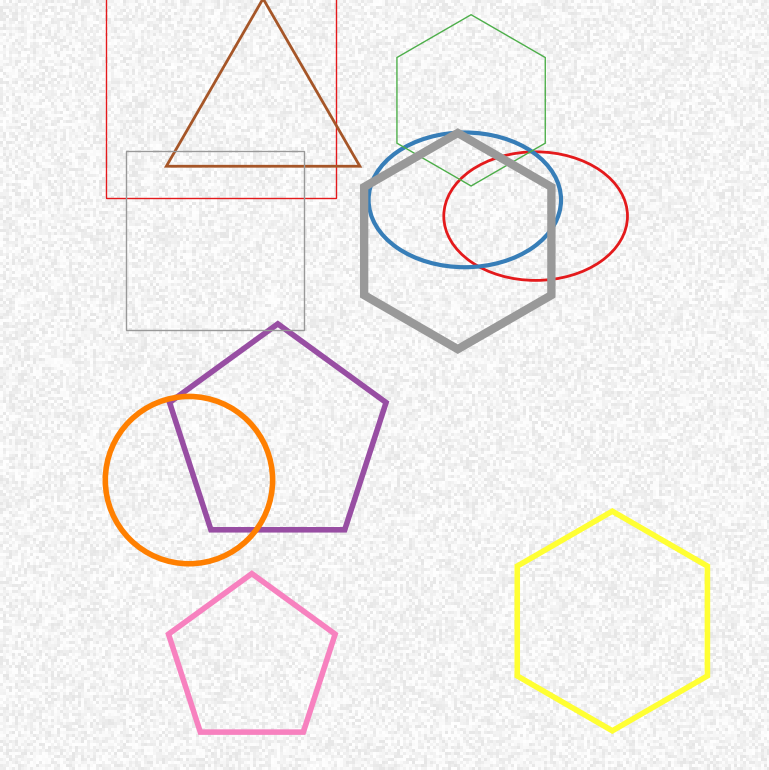[{"shape": "oval", "thickness": 1, "radius": 0.6, "center": [0.696, 0.719]}, {"shape": "square", "thickness": 0.5, "radius": 0.75, "center": [0.287, 0.892]}, {"shape": "oval", "thickness": 1.5, "radius": 0.62, "center": [0.604, 0.74]}, {"shape": "hexagon", "thickness": 0.5, "radius": 0.56, "center": [0.612, 0.87]}, {"shape": "pentagon", "thickness": 2, "radius": 0.74, "center": [0.361, 0.432]}, {"shape": "circle", "thickness": 2, "radius": 0.54, "center": [0.245, 0.377]}, {"shape": "hexagon", "thickness": 2, "radius": 0.71, "center": [0.795, 0.193]}, {"shape": "triangle", "thickness": 1, "radius": 0.73, "center": [0.342, 0.857]}, {"shape": "pentagon", "thickness": 2, "radius": 0.57, "center": [0.327, 0.141]}, {"shape": "hexagon", "thickness": 3, "radius": 0.7, "center": [0.595, 0.687]}, {"shape": "square", "thickness": 0.5, "radius": 0.58, "center": [0.279, 0.688]}]